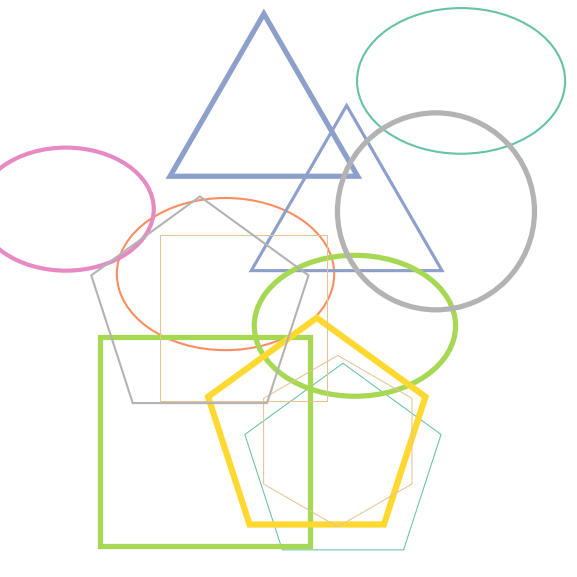[{"shape": "oval", "thickness": 1, "radius": 0.9, "center": [0.798, 0.859]}, {"shape": "pentagon", "thickness": 0.5, "radius": 0.89, "center": [0.594, 0.192]}, {"shape": "oval", "thickness": 1, "radius": 0.94, "center": [0.391, 0.525]}, {"shape": "triangle", "thickness": 2.5, "radius": 0.94, "center": [0.457, 0.788]}, {"shape": "triangle", "thickness": 1.5, "radius": 0.95, "center": [0.6, 0.626]}, {"shape": "oval", "thickness": 2, "radius": 0.76, "center": [0.114, 0.637]}, {"shape": "oval", "thickness": 2.5, "radius": 0.87, "center": [0.615, 0.435]}, {"shape": "square", "thickness": 2.5, "radius": 0.91, "center": [0.355, 0.235]}, {"shape": "pentagon", "thickness": 3, "radius": 0.99, "center": [0.548, 0.251]}, {"shape": "square", "thickness": 0.5, "radius": 0.72, "center": [0.422, 0.449]}, {"shape": "hexagon", "thickness": 0.5, "radius": 0.74, "center": [0.585, 0.235]}, {"shape": "circle", "thickness": 2.5, "radius": 0.85, "center": [0.755, 0.633]}, {"shape": "pentagon", "thickness": 1, "radius": 0.99, "center": [0.346, 0.461]}]